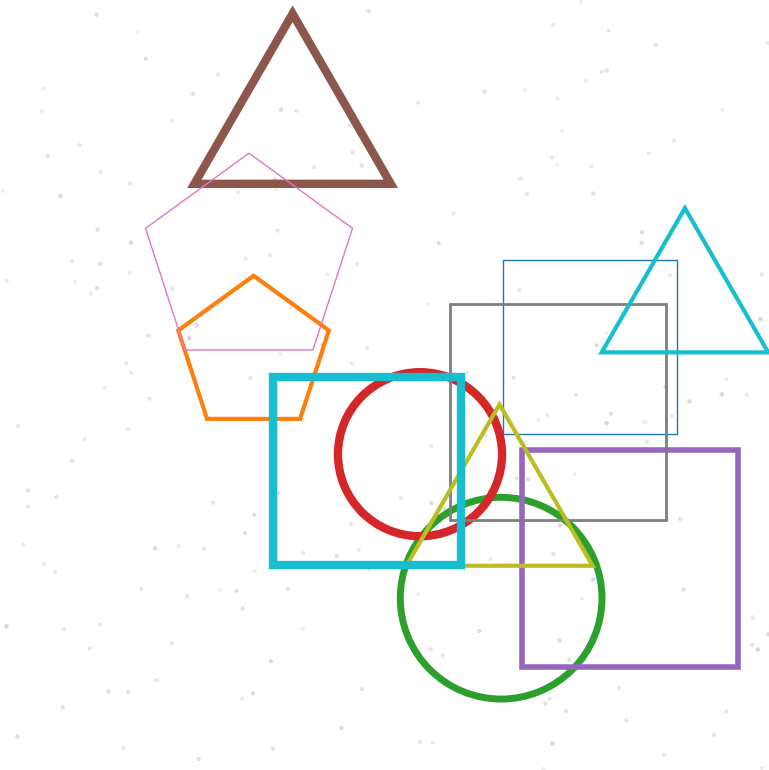[{"shape": "square", "thickness": 0.5, "radius": 0.56, "center": [0.766, 0.549]}, {"shape": "pentagon", "thickness": 1.5, "radius": 0.51, "center": [0.329, 0.539]}, {"shape": "circle", "thickness": 2.5, "radius": 0.65, "center": [0.651, 0.223]}, {"shape": "circle", "thickness": 3, "radius": 0.53, "center": [0.545, 0.41]}, {"shape": "square", "thickness": 2, "radius": 0.7, "center": [0.818, 0.274]}, {"shape": "triangle", "thickness": 3, "radius": 0.74, "center": [0.38, 0.835]}, {"shape": "pentagon", "thickness": 0.5, "radius": 0.71, "center": [0.323, 0.66]}, {"shape": "square", "thickness": 1, "radius": 0.7, "center": [0.725, 0.464]}, {"shape": "triangle", "thickness": 1.5, "radius": 0.7, "center": [0.649, 0.335]}, {"shape": "square", "thickness": 3, "radius": 0.61, "center": [0.477, 0.388]}, {"shape": "triangle", "thickness": 1.5, "radius": 0.62, "center": [0.89, 0.605]}]